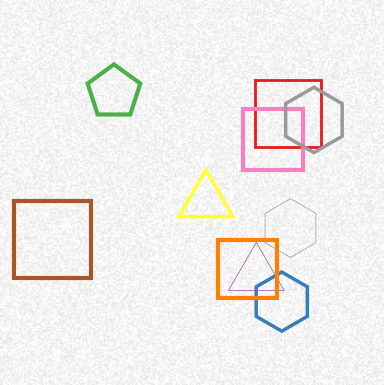[{"shape": "square", "thickness": 2, "radius": 0.43, "center": [0.748, 0.705]}, {"shape": "hexagon", "thickness": 2.5, "radius": 0.38, "center": [0.732, 0.217]}, {"shape": "pentagon", "thickness": 3, "radius": 0.36, "center": [0.296, 0.761]}, {"shape": "triangle", "thickness": 0.5, "radius": 0.42, "center": [0.666, 0.287]}, {"shape": "square", "thickness": 3, "radius": 0.38, "center": [0.643, 0.301]}, {"shape": "triangle", "thickness": 2.5, "radius": 0.4, "center": [0.535, 0.478]}, {"shape": "square", "thickness": 3, "radius": 0.5, "center": [0.137, 0.379]}, {"shape": "square", "thickness": 3, "radius": 0.39, "center": [0.709, 0.638]}, {"shape": "hexagon", "thickness": 0.5, "radius": 0.38, "center": [0.754, 0.408]}, {"shape": "hexagon", "thickness": 2.5, "radius": 0.42, "center": [0.815, 0.688]}]